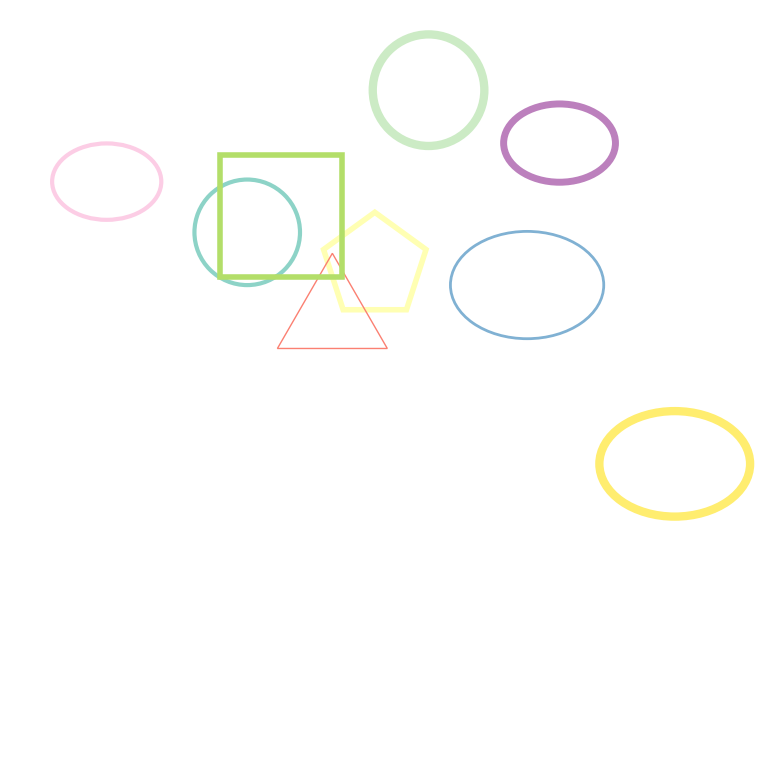[{"shape": "circle", "thickness": 1.5, "radius": 0.34, "center": [0.321, 0.698]}, {"shape": "pentagon", "thickness": 2, "radius": 0.35, "center": [0.487, 0.654]}, {"shape": "triangle", "thickness": 0.5, "radius": 0.41, "center": [0.432, 0.589]}, {"shape": "oval", "thickness": 1, "radius": 0.5, "center": [0.685, 0.63]}, {"shape": "square", "thickness": 2, "radius": 0.4, "center": [0.365, 0.719]}, {"shape": "oval", "thickness": 1.5, "radius": 0.35, "center": [0.139, 0.764]}, {"shape": "oval", "thickness": 2.5, "radius": 0.36, "center": [0.727, 0.814]}, {"shape": "circle", "thickness": 3, "radius": 0.36, "center": [0.557, 0.883]}, {"shape": "oval", "thickness": 3, "radius": 0.49, "center": [0.876, 0.398]}]